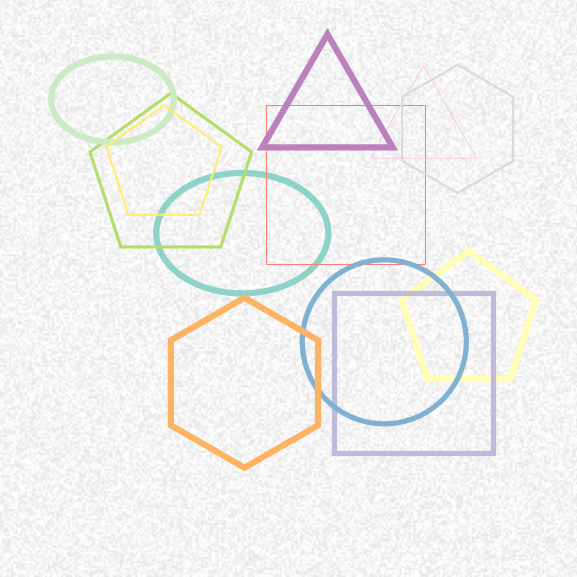[{"shape": "oval", "thickness": 3, "radius": 0.75, "center": [0.42, 0.595]}, {"shape": "pentagon", "thickness": 3, "radius": 0.61, "center": [0.812, 0.442]}, {"shape": "square", "thickness": 2.5, "radius": 0.69, "center": [0.716, 0.353]}, {"shape": "square", "thickness": 0.5, "radius": 0.69, "center": [0.599, 0.679]}, {"shape": "circle", "thickness": 2.5, "radius": 0.71, "center": [0.665, 0.407]}, {"shape": "hexagon", "thickness": 3, "radius": 0.74, "center": [0.423, 0.336]}, {"shape": "pentagon", "thickness": 1.5, "radius": 0.74, "center": [0.296, 0.691]}, {"shape": "triangle", "thickness": 0.5, "radius": 0.53, "center": [0.733, 0.778]}, {"shape": "hexagon", "thickness": 1, "radius": 0.55, "center": [0.792, 0.776]}, {"shape": "triangle", "thickness": 3, "radius": 0.65, "center": [0.567, 0.809]}, {"shape": "oval", "thickness": 3, "radius": 0.53, "center": [0.195, 0.827]}, {"shape": "pentagon", "thickness": 1, "radius": 0.52, "center": [0.284, 0.712]}]